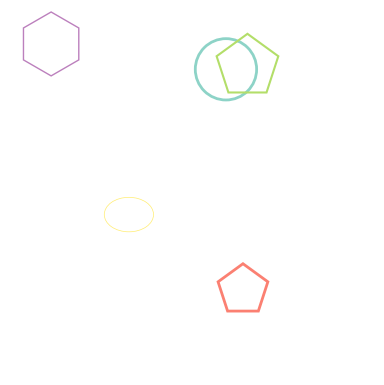[{"shape": "circle", "thickness": 2, "radius": 0.4, "center": [0.587, 0.82]}, {"shape": "pentagon", "thickness": 2, "radius": 0.34, "center": [0.631, 0.247]}, {"shape": "pentagon", "thickness": 1.5, "radius": 0.42, "center": [0.643, 0.828]}, {"shape": "hexagon", "thickness": 1, "radius": 0.41, "center": [0.133, 0.886]}, {"shape": "oval", "thickness": 0.5, "radius": 0.32, "center": [0.335, 0.443]}]